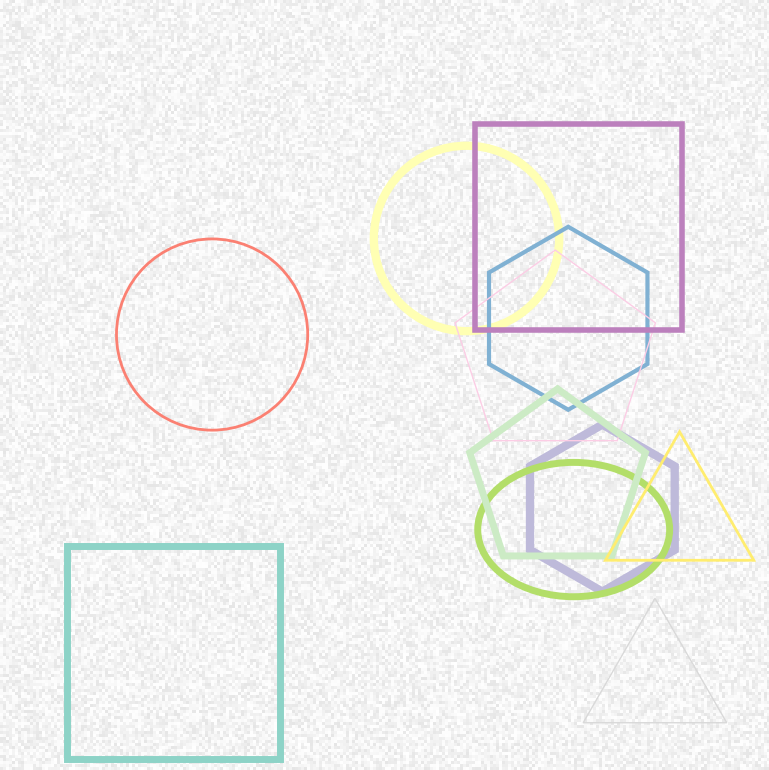[{"shape": "square", "thickness": 2.5, "radius": 0.69, "center": [0.225, 0.153]}, {"shape": "circle", "thickness": 3, "radius": 0.6, "center": [0.606, 0.69]}, {"shape": "hexagon", "thickness": 3, "radius": 0.54, "center": [0.782, 0.34]}, {"shape": "circle", "thickness": 1, "radius": 0.62, "center": [0.275, 0.566]}, {"shape": "hexagon", "thickness": 1.5, "radius": 0.59, "center": [0.738, 0.587]}, {"shape": "oval", "thickness": 2.5, "radius": 0.62, "center": [0.745, 0.312]}, {"shape": "pentagon", "thickness": 0.5, "radius": 0.68, "center": [0.721, 0.538]}, {"shape": "triangle", "thickness": 0.5, "radius": 0.54, "center": [0.851, 0.115]}, {"shape": "square", "thickness": 2, "radius": 0.67, "center": [0.751, 0.705]}, {"shape": "pentagon", "thickness": 2.5, "radius": 0.6, "center": [0.724, 0.375]}, {"shape": "triangle", "thickness": 1, "radius": 0.56, "center": [0.883, 0.328]}]